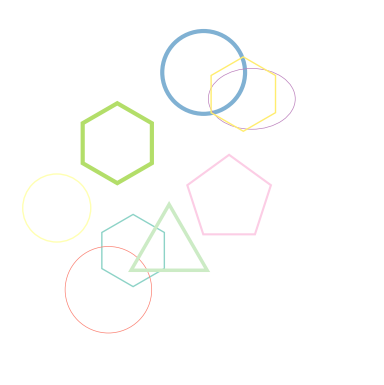[{"shape": "hexagon", "thickness": 1, "radius": 0.47, "center": [0.346, 0.349]}, {"shape": "circle", "thickness": 1, "radius": 0.44, "center": [0.147, 0.46]}, {"shape": "circle", "thickness": 0.5, "radius": 0.56, "center": [0.282, 0.247]}, {"shape": "circle", "thickness": 3, "radius": 0.54, "center": [0.529, 0.812]}, {"shape": "hexagon", "thickness": 3, "radius": 0.52, "center": [0.305, 0.628]}, {"shape": "pentagon", "thickness": 1.5, "radius": 0.57, "center": [0.595, 0.484]}, {"shape": "oval", "thickness": 0.5, "radius": 0.56, "center": [0.654, 0.743]}, {"shape": "triangle", "thickness": 2.5, "radius": 0.57, "center": [0.439, 0.355]}, {"shape": "hexagon", "thickness": 1, "radius": 0.48, "center": [0.632, 0.756]}]